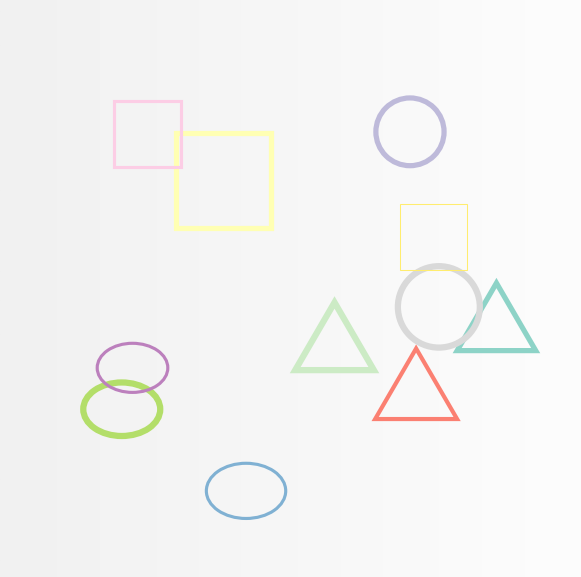[{"shape": "triangle", "thickness": 2.5, "radius": 0.39, "center": [0.854, 0.431]}, {"shape": "square", "thickness": 2.5, "radius": 0.41, "center": [0.385, 0.687]}, {"shape": "circle", "thickness": 2.5, "radius": 0.29, "center": [0.705, 0.771]}, {"shape": "triangle", "thickness": 2, "radius": 0.41, "center": [0.716, 0.314]}, {"shape": "oval", "thickness": 1.5, "radius": 0.34, "center": [0.423, 0.149]}, {"shape": "oval", "thickness": 3, "radius": 0.33, "center": [0.209, 0.291]}, {"shape": "square", "thickness": 1.5, "radius": 0.29, "center": [0.253, 0.768]}, {"shape": "circle", "thickness": 3, "radius": 0.35, "center": [0.755, 0.468]}, {"shape": "oval", "thickness": 1.5, "radius": 0.3, "center": [0.228, 0.362]}, {"shape": "triangle", "thickness": 3, "radius": 0.39, "center": [0.576, 0.397]}, {"shape": "square", "thickness": 0.5, "radius": 0.29, "center": [0.745, 0.589]}]